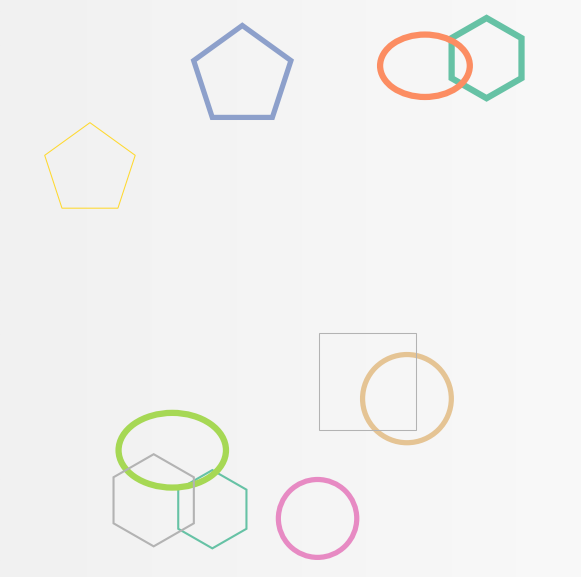[{"shape": "hexagon", "thickness": 3, "radius": 0.35, "center": [0.837, 0.898]}, {"shape": "hexagon", "thickness": 1, "radius": 0.34, "center": [0.365, 0.117]}, {"shape": "oval", "thickness": 3, "radius": 0.39, "center": [0.731, 0.885]}, {"shape": "pentagon", "thickness": 2.5, "radius": 0.44, "center": [0.417, 0.867]}, {"shape": "circle", "thickness": 2.5, "radius": 0.34, "center": [0.546, 0.101]}, {"shape": "oval", "thickness": 3, "radius": 0.46, "center": [0.296, 0.22]}, {"shape": "pentagon", "thickness": 0.5, "radius": 0.41, "center": [0.155, 0.705]}, {"shape": "circle", "thickness": 2.5, "radius": 0.38, "center": [0.7, 0.309]}, {"shape": "square", "thickness": 0.5, "radius": 0.42, "center": [0.632, 0.339]}, {"shape": "hexagon", "thickness": 1, "radius": 0.4, "center": [0.264, 0.133]}]